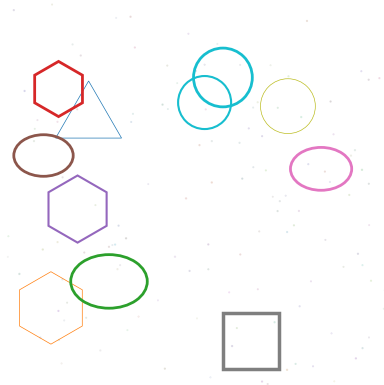[{"shape": "triangle", "thickness": 0.5, "radius": 0.49, "center": [0.23, 0.691]}, {"shape": "hexagon", "thickness": 0.5, "radius": 0.47, "center": [0.132, 0.2]}, {"shape": "oval", "thickness": 2, "radius": 0.5, "center": [0.283, 0.269]}, {"shape": "hexagon", "thickness": 2, "radius": 0.36, "center": [0.152, 0.769]}, {"shape": "hexagon", "thickness": 1.5, "radius": 0.44, "center": [0.201, 0.457]}, {"shape": "oval", "thickness": 2, "radius": 0.39, "center": [0.113, 0.596]}, {"shape": "oval", "thickness": 2, "radius": 0.4, "center": [0.834, 0.561]}, {"shape": "square", "thickness": 2.5, "radius": 0.37, "center": [0.652, 0.114]}, {"shape": "circle", "thickness": 0.5, "radius": 0.36, "center": [0.748, 0.724]}, {"shape": "circle", "thickness": 1.5, "radius": 0.34, "center": [0.531, 0.734]}, {"shape": "circle", "thickness": 2, "radius": 0.38, "center": [0.579, 0.799]}]